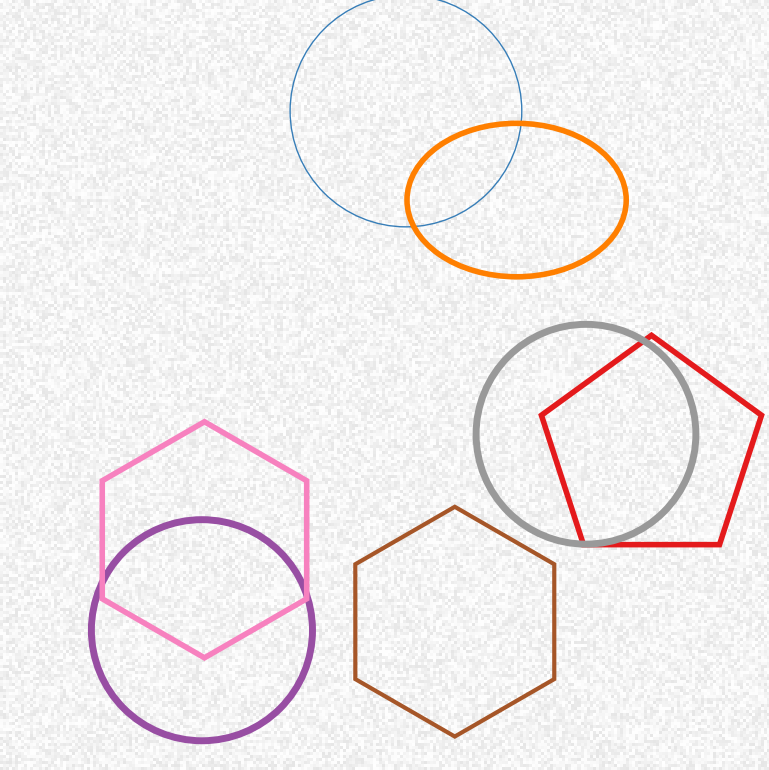[{"shape": "pentagon", "thickness": 2, "radius": 0.75, "center": [0.846, 0.414]}, {"shape": "circle", "thickness": 0.5, "radius": 0.75, "center": [0.527, 0.856]}, {"shape": "circle", "thickness": 2.5, "radius": 0.72, "center": [0.262, 0.182]}, {"shape": "oval", "thickness": 2, "radius": 0.71, "center": [0.671, 0.74]}, {"shape": "hexagon", "thickness": 1.5, "radius": 0.75, "center": [0.591, 0.193]}, {"shape": "hexagon", "thickness": 2, "radius": 0.77, "center": [0.266, 0.299]}, {"shape": "circle", "thickness": 2.5, "radius": 0.71, "center": [0.761, 0.436]}]